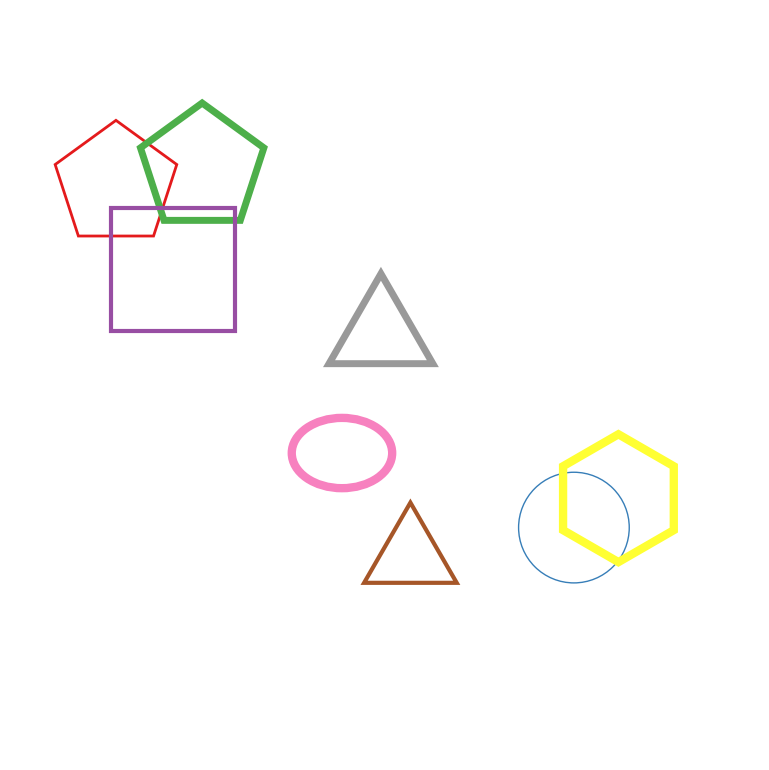[{"shape": "pentagon", "thickness": 1, "radius": 0.42, "center": [0.151, 0.761]}, {"shape": "circle", "thickness": 0.5, "radius": 0.36, "center": [0.745, 0.315]}, {"shape": "pentagon", "thickness": 2.5, "radius": 0.42, "center": [0.263, 0.782]}, {"shape": "square", "thickness": 1.5, "radius": 0.4, "center": [0.224, 0.65]}, {"shape": "hexagon", "thickness": 3, "radius": 0.42, "center": [0.803, 0.353]}, {"shape": "triangle", "thickness": 1.5, "radius": 0.35, "center": [0.533, 0.278]}, {"shape": "oval", "thickness": 3, "radius": 0.33, "center": [0.444, 0.412]}, {"shape": "triangle", "thickness": 2.5, "radius": 0.39, "center": [0.495, 0.567]}]